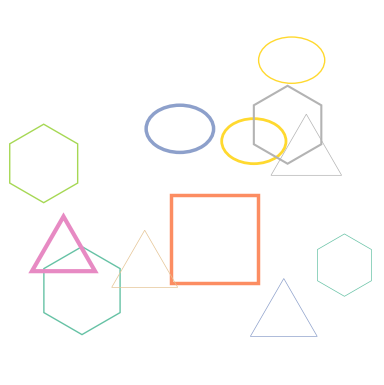[{"shape": "hexagon", "thickness": 1, "radius": 0.57, "center": [0.213, 0.245]}, {"shape": "hexagon", "thickness": 0.5, "radius": 0.4, "center": [0.895, 0.311]}, {"shape": "square", "thickness": 2.5, "radius": 0.57, "center": [0.558, 0.38]}, {"shape": "oval", "thickness": 2.5, "radius": 0.44, "center": [0.467, 0.665]}, {"shape": "triangle", "thickness": 0.5, "radius": 0.5, "center": [0.737, 0.176]}, {"shape": "triangle", "thickness": 3, "radius": 0.47, "center": [0.165, 0.343]}, {"shape": "hexagon", "thickness": 1, "radius": 0.51, "center": [0.114, 0.575]}, {"shape": "oval", "thickness": 2, "radius": 0.42, "center": [0.659, 0.633]}, {"shape": "oval", "thickness": 1, "radius": 0.43, "center": [0.758, 0.844]}, {"shape": "triangle", "thickness": 0.5, "radius": 0.49, "center": [0.376, 0.303]}, {"shape": "hexagon", "thickness": 1.5, "radius": 0.51, "center": [0.747, 0.676]}, {"shape": "triangle", "thickness": 0.5, "radius": 0.53, "center": [0.796, 0.598]}]